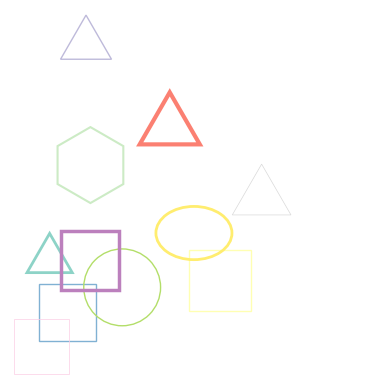[{"shape": "triangle", "thickness": 2, "radius": 0.34, "center": [0.129, 0.326]}, {"shape": "square", "thickness": 1, "radius": 0.4, "center": [0.572, 0.271]}, {"shape": "triangle", "thickness": 1, "radius": 0.38, "center": [0.223, 0.884]}, {"shape": "triangle", "thickness": 3, "radius": 0.45, "center": [0.441, 0.67]}, {"shape": "square", "thickness": 1, "radius": 0.37, "center": [0.176, 0.187]}, {"shape": "circle", "thickness": 1, "radius": 0.5, "center": [0.317, 0.254]}, {"shape": "square", "thickness": 0.5, "radius": 0.36, "center": [0.109, 0.101]}, {"shape": "triangle", "thickness": 0.5, "radius": 0.44, "center": [0.68, 0.486]}, {"shape": "square", "thickness": 2.5, "radius": 0.38, "center": [0.234, 0.324]}, {"shape": "hexagon", "thickness": 1.5, "radius": 0.49, "center": [0.235, 0.571]}, {"shape": "oval", "thickness": 2, "radius": 0.49, "center": [0.504, 0.395]}]